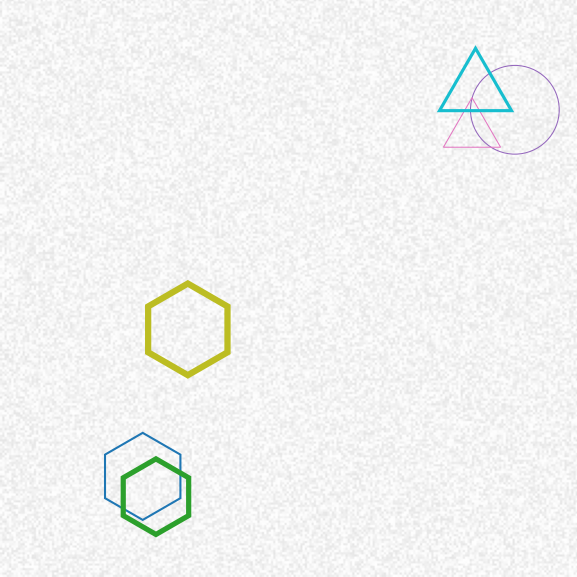[{"shape": "hexagon", "thickness": 1, "radius": 0.38, "center": [0.247, 0.174]}, {"shape": "hexagon", "thickness": 2.5, "radius": 0.33, "center": [0.27, 0.139]}, {"shape": "circle", "thickness": 0.5, "radius": 0.38, "center": [0.892, 0.809]}, {"shape": "triangle", "thickness": 0.5, "radius": 0.29, "center": [0.817, 0.773]}, {"shape": "hexagon", "thickness": 3, "radius": 0.4, "center": [0.325, 0.429]}, {"shape": "triangle", "thickness": 1.5, "radius": 0.36, "center": [0.823, 0.844]}]